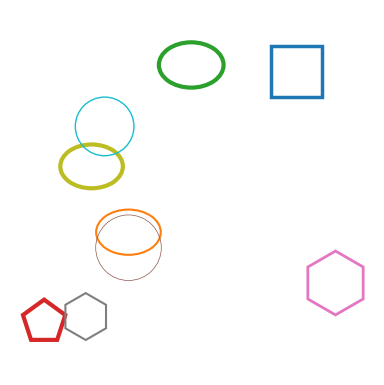[{"shape": "square", "thickness": 2.5, "radius": 0.33, "center": [0.77, 0.815]}, {"shape": "oval", "thickness": 1.5, "radius": 0.42, "center": [0.334, 0.397]}, {"shape": "oval", "thickness": 3, "radius": 0.42, "center": [0.497, 0.831]}, {"shape": "pentagon", "thickness": 3, "radius": 0.29, "center": [0.115, 0.164]}, {"shape": "circle", "thickness": 0.5, "radius": 0.43, "center": [0.334, 0.357]}, {"shape": "hexagon", "thickness": 2, "radius": 0.41, "center": [0.871, 0.265]}, {"shape": "hexagon", "thickness": 1.5, "radius": 0.3, "center": [0.223, 0.178]}, {"shape": "oval", "thickness": 3, "radius": 0.41, "center": [0.238, 0.568]}, {"shape": "circle", "thickness": 1, "radius": 0.38, "center": [0.272, 0.672]}]